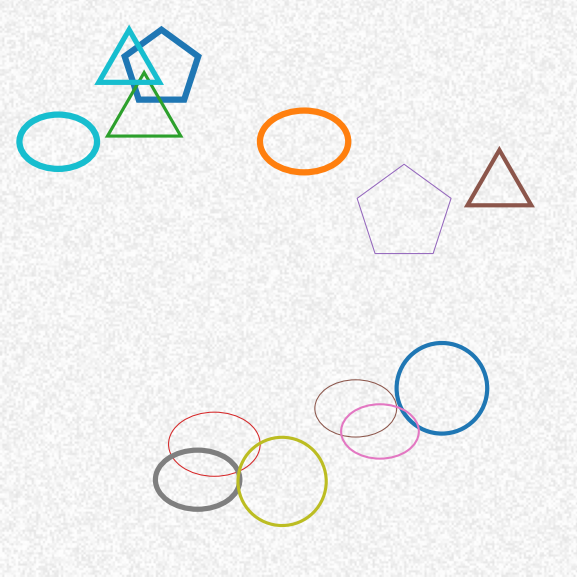[{"shape": "pentagon", "thickness": 3, "radius": 0.33, "center": [0.28, 0.881]}, {"shape": "circle", "thickness": 2, "radius": 0.39, "center": [0.765, 0.327]}, {"shape": "oval", "thickness": 3, "radius": 0.38, "center": [0.527, 0.754]}, {"shape": "triangle", "thickness": 1.5, "radius": 0.37, "center": [0.25, 0.8]}, {"shape": "oval", "thickness": 0.5, "radius": 0.4, "center": [0.371, 0.23]}, {"shape": "pentagon", "thickness": 0.5, "radius": 0.43, "center": [0.7, 0.629]}, {"shape": "oval", "thickness": 0.5, "radius": 0.35, "center": [0.616, 0.292]}, {"shape": "triangle", "thickness": 2, "radius": 0.32, "center": [0.865, 0.676]}, {"shape": "oval", "thickness": 1, "radius": 0.34, "center": [0.658, 0.252]}, {"shape": "oval", "thickness": 2.5, "radius": 0.37, "center": [0.342, 0.168]}, {"shape": "circle", "thickness": 1.5, "radius": 0.38, "center": [0.488, 0.166]}, {"shape": "oval", "thickness": 3, "radius": 0.34, "center": [0.101, 0.754]}, {"shape": "triangle", "thickness": 2.5, "radius": 0.3, "center": [0.224, 0.887]}]